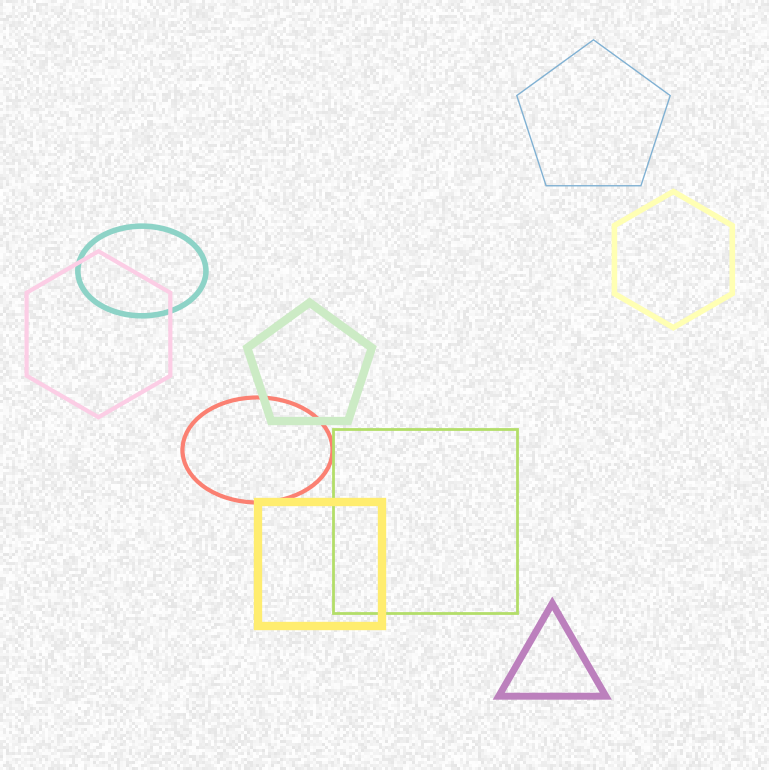[{"shape": "oval", "thickness": 2, "radius": 0.42, "center": [0.184, 0.648]}, {"shape": "hexagon", "thickness": 2, "radius": 0.44, "center": [0.874, 0.663]}, {"shape": "oval", "thickness": 1.5, "radius": 0.49, "center": [0.334, 0.416]}, {"shape": "pentagon", "thickness": 0.5, "radius": 0.52, "center": [0.771, 0.844]}, {"shape": "square", "thickness": 1, "radius": 0.6, "center": [0.552, 0.323]}, {"shape": "hexagon", "thickness": 1.5, "radius": 0.54, "center": [0.128, 0.566]}, {"shape": "triangle", "thickness": 2.5, "radius": 0.4, "center": [0.717, 0.136]}, {"shape": "pentagon", "thickness": 3, "radius": 0.43, "center": [0.402, 0.522]}, {"shape": "square", "thickness": 3, "radius": 0.4, "center": [0.415, 0.267]}]